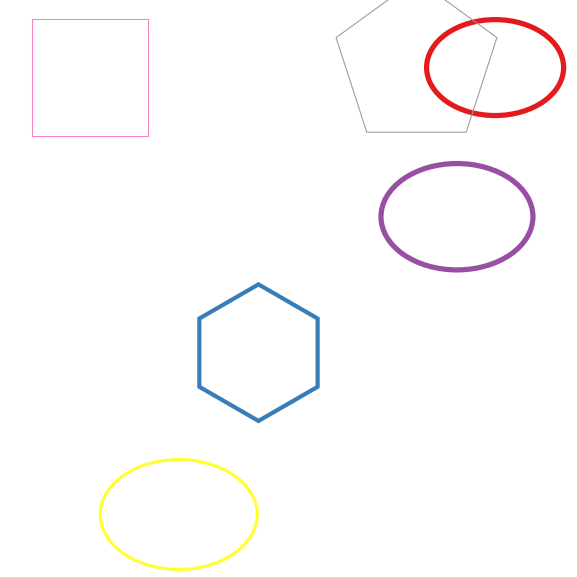[{"shape": "oval", "thickness": 2.5, "radius": 0.59, "center": [0.857, 0.882]}, {"shape": "hexagon", "thickness": 2, "radius": 0.59, "center": [0.448, 0.388]}, {"shape": "oval", "thickness": 2.5, "radius": 0.66, "center": [0.791, 0.624]}, {"shape": "oval", "thickness": 1.5, "radius": 0.68, "center": [0.31, 0.108]}, {"shape": "square", "thickness": 0.5, "radius": 0.51, "center": [0.156, 0.865]}, {"shape": "pentagon", "thickness": 0.5, "radius": 0.73, "center": [0.721, 0.889]}]